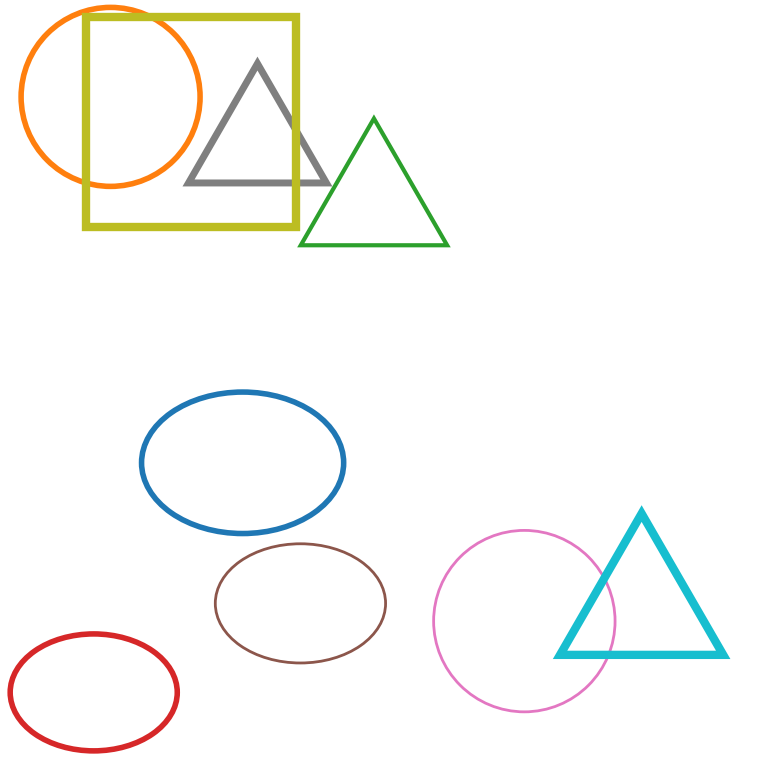[{"shape": "oval", "thickness": 2, "radius": 0.66, "center": [0.315, 0.399]}, {"shape": "circle", "thickness": 2, "radius": 0.58, "center": [0.144, 0.874]}, {"shape": "triangle", "thickness": 1.5, "radius": 0.55, "center": [0.486, 0.736]}, {"shape": "oval", "thickness": 2, "radius": 0.54, "center": [0.122, 0.101]}, {"shape": "oval", "thickness": 1, "radius": 0.55, "center": [0.39, 0.216]}, {"shape": "circle", "thickness": 1, "radius": 0.59, "center": [0.681, 0.193]}, {"shape": "triangle", "thickness": 2.5, "radius": 0.52, "center": [0.334, 0.814]}, {"shape": "square", "thickness": 3, "radius": 0.68, "center": [0.248, 0.842]}, {"shape": "triangle", "thickness": 3, "radius": 0.61, "center": [0.833, 0.211]}]